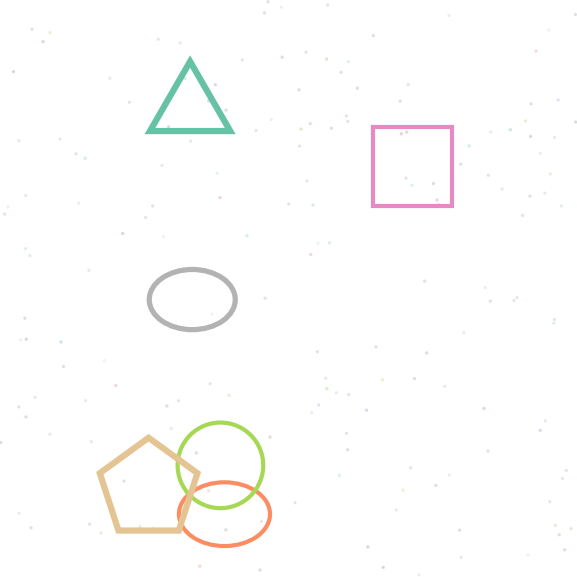[{"shape": "triangle", "thickness": 3, "radius": 0.4, "center": [0.329, 0.812]}, {"shape": "oval", "thickness": 2, "radius": 0.39, "center": [0.389, 0.109]}, {"shape": "square", "thickness": 2, "radius": 0.34, "center": [0.714, 0.71]}, {"shape": "circle", "thickness": 2, "radius": 0.37, "center": [0.382, 0.193]}, {"shape": "pentagon", "thickness": 3, "radius": 0.44, "center": [0.257, 0.152]}, {"shape": "oval", "thickness": 2.5, "radius": 0.37, "center": [0.333, 0.48]}]